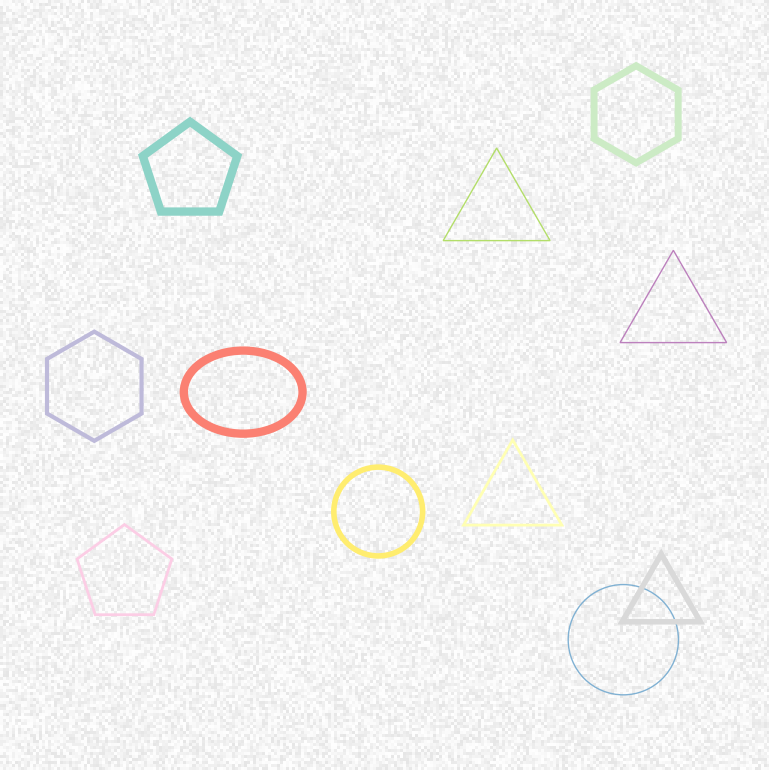[{"shape": "pentagon", "thickness": 3, "radius": 0.32, "center": [0.247, 0.777]}, {"shape": "triangle", "thickness": 1, "radius": 0.37, "center": [0.666, 0.355]}, {"shape": "hexagon", "thickness": 1.5, "radius": 0.35, "center": [0.122, 0.498]}, {"shape": "oval", "thickness": 3, "radius": 0.39, "center": [0.316, 0.491]}, {"shape": "circle", "thickness": 0.5, "radius": 0.36, "center": [0.81, 0.169]}, {"shape": "triangle", "thickness": 0.5, "radius": 0.4, "center": [0.645, 0.728]}, {"shape": "pentagon", "thickness": 1, "radius": 0.32, "center": [0.162, 0.254]}, {"shape": "triangle", "thickness": 2, "radius": 0.29, "center": [0.859, 0.222]}, {"shape": "triangle", "thickness": 0.5, "radius": 0.4, "center": [0.874, 0.595]}, {"shape": "hexagon", "thickness": 2.5, "radius": 0.32, "center": [0.826, 0.852]}, {"shape": "circle", "thickness": 2, "radius": 0.29, "center": [0.491, 0.336]}]